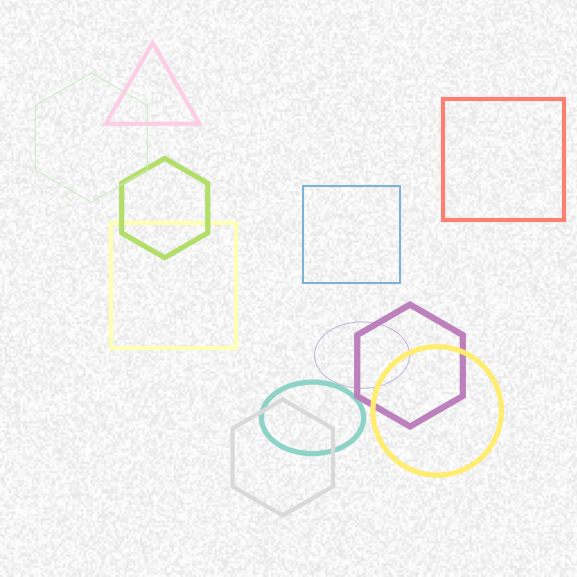[{"shape": "oval", "thickness": 2.5, "radius": 0.44, "center": [0.541, 0.276]}, {"shape": "square", "thickness": 2, "radius": 0.54, "center": [0.3, 0.505]}, {"shape": "oval", "thickness": 0.5, "radius": 0.41, "center": [0.627, 0.384]}, {"shape": "square", "thickness": 2, "radius": 0.53, "center": [0.871, 0.723]}, {"shape": "square", "thickness": 1, "radius": 0.42, "center": [0.609, 0.593]}, {"shape": "hexagon", "thickness": 2.5, "radius": 0.43, "center": [0.285, 0.639]}, {"shape": "triangle", "thickness": 2, "radius": 0.47, "center": [0.264, 0.832]}, {"shape": "hexagon", "thickness": 2, "radius": 0.5, "center": [0.49, 0.207]}, {"shape": "hexagon", "thickness": 3, "radius": 0.53, "center": [0.71, 0.366]}, {"shape": "hexagon", "thickness": 0.5, "radius": 0.56, "center": [0.158, 0.761]}, {"shape": "circle", "thickness": 2.5, "radius": 0.56, "center": [0.757, 0.288]}]